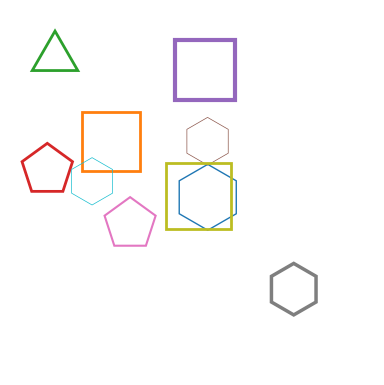[{"shape": "hexagon", "thickness": 1, "radius": 0.43, "center": [0.54, 0.488]}, {"shape": "square", "thickness": 2, "radius": 0.38, "center": [0.288, 0.633]}, {"shape": "triangle", "thickness": 2, "radius": 0.34, "center": [0.143, 0.851]}, {"shape": "pentagon", "thickness": 2, "radius": 0.34, "center": [0.123, 0.559]}, {"shape": "square", "thickness": 3, "radius": 0.39, "center": [0.532, 0.818]}, {"shape": "hexagon", "thickness": 0.5, "radius": 0.31, "center": [0.539, 0.633]}, {"shape": "pentagon", "thickness": 1.5, "radius": 0.35, "center": [0.338, 0.418]}, {"shape": "hexagon", "thickness": 2.5, "radius": 0.33, "center": [0.763, 0.249]}, {"shape": "square", "thickness": 2, "radius": 0.43, "center": [0.515, 0.49]}, {"shape": "hexagon", "thickness": 0.5, "radius": 0.31, "center": [0.239, 0.529]}]